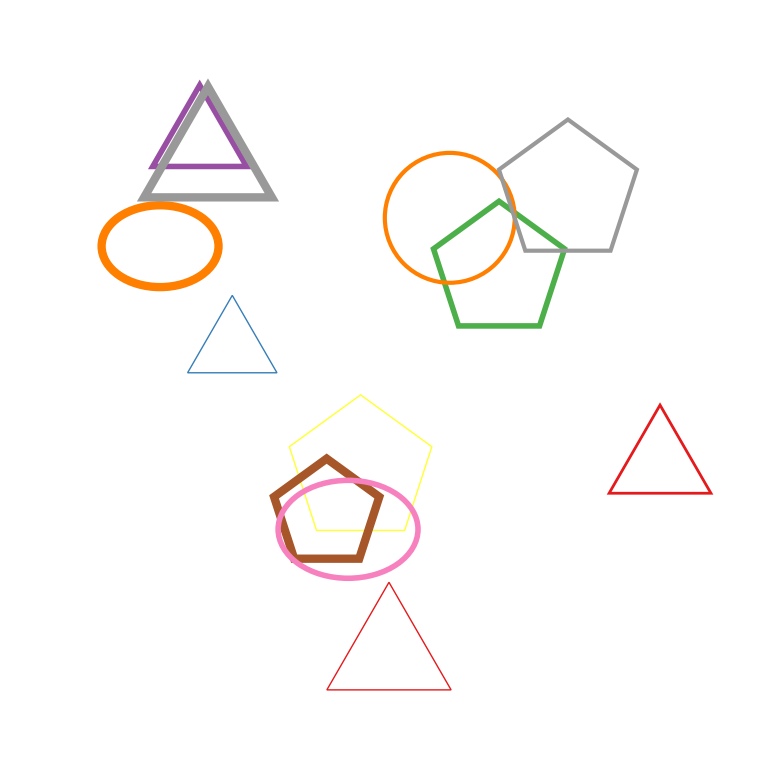[{"shape": "triangle", "thickness": 1, "radius": 0.38, "center": [0.857, 0.398]}, {"shape": "triangle", "thickness": 0.5, "radius": 0.47, "center": [0.505, 0.151]}, {"shape": "triangle", "thickness": 0.5, "radius": 0.34, "center": [0.302, 0.549]}, {"shape": "pentagon", "thickness": 2, "radius": 0.45, "center": [0.648, 0.649]}, {"shape": "triangle", "thickness": 2, "radius": 0.35, "center": [0.259, 0.819]}, {"shape": "circle", "thickness": 1.5, "radius": 0.42, "center": [0.584, 0.717]}, {"shape": "oval", "thickness": 3, "radius": 0.38, "center": [0.208, 0.68]}, {"shape": "pentagon", "thickness": 0.5, "radius": 0.49, "center": [0.468, 0.39]}, {"shape": "pentagon", "thickness": 3, "radius": 0.36, "center": [0.424, 0.333]}, {"shape": "oval", "thickness": 2, "radius": 0.45, "center": [0.452, 0.313]}, {"shape": "triangle", "thickness": 3, "radius": 0.48, "center": [0.27, 0.792]}, {"shape": "pentagon", "thickness": 1.5, "radius": 0.47, "center": [0.738, 0.751]}]